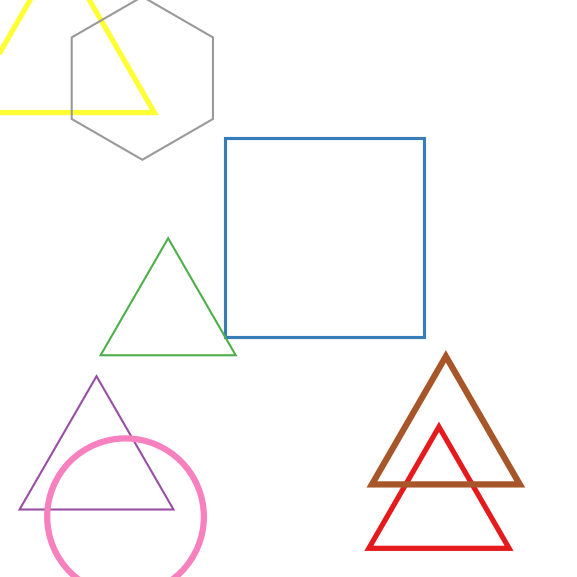[{"shape": "triangle", "thickness": 2.5, "radius": 0.7, "center": [0.76, 0.12]}, {"shape": "square", "thickness": 1.5, "radius": 0.86, "center": [0.562, 0.587]}, {"shape": "triangle", "thickness": 1, "radius": 0.68, "center": [0.291, 0.452]}, {"shape": "triangle", "thickness": 1, "radius": 0.77, "center": [0.167, 0.194]}, {"shape": "triangle", "thickness": 2.5, "radius": 0.95, "center": [0.104, 0.899]}, {"shape": "triangle", "thickness": 3, "radius": 0.74, "center": [0.772, 0.234]}, {"shape": "circle", "thickness": 3, "radius": 0.68, "center": [0.217, 0.104]}, {"shape": "hexagon", "thickness": 1, "radius": 0.71, "center": [0.246, 0.864]}]